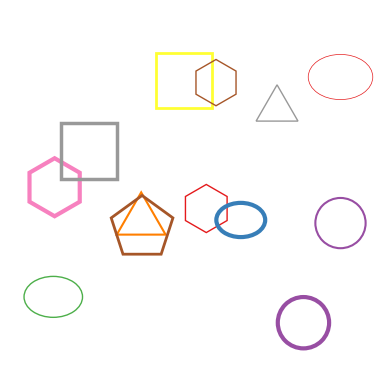[{"shape": "oval", "thickness": 0.5, "radius": 0.42, "center": [0.884, 0.8]}, {"shape": "hexagon", "thickness": 1, "radius": 0.31, "center": [0.536, 0.458]}, {"shape": "oval", "thickness": 3, "radius": 0.32, "center": [0.625, 0.429]}, {"shape": "oval", "thickness": 1, "radius": 0.38, "center": [0.138, 0.229]}, {"shape": "circle", "thickness": 3, "radius": 0.33, "center": [0.788, 0.162]}, {"shape": "circle", "thickness": 1.5, "radius": 0.33, "center": [0.884, 0.421]}, {"shape": "triangle", "thickness": 1.5, "radius": 0.37, "center": [0.367, 0.427]}, {"shape": "square", "thickness": 2, "radius": 0.36, "center": [0.477, 0.791]}, {"shape": "hexagon", "thickness": 1, "radius": 0.3, "center": [0.561, 0.785]}, {"shape": "pentagon", "thickness": 2, "radius": 0.42, "center": [0.369, 0.408]}, {"shape": "hexagon", "thickness": 3, "radius": 0.38, "center": [0.142, 0.514]}, {"shape": "square", "thickness": 2.5, "radius": 0.36, "center": [0.23, 0.608]}, {"shape": "triangle", "thickness": 1, "radius": 0.31, "center": [0.72, 0.717]}]